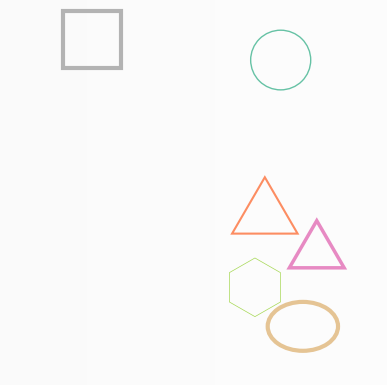[{"shape": "circle", "thickness": 1, "radius": 0.39, "center": [0.724, 0.844]}, {"shape": "triangle", "thickness": 1.5, "radius": 0.49, "center": [0.683, 0.442]}, {"shape": "triangle", "thickness": 2.5, "radius": 0.41, "center": [0.817, 0.345]}, {"shape": "hexagon", "thickness": 0.5, "radius": 0.38, "center": [0.658, 0.254]}, {"shape": "oval", "thickness": 3, "radius": 0.45, "center": [0.782, 0.152]}, {"shape": "square", "thickness": 3, "radius": 0.37, "center": [0.238, 0.898]}]